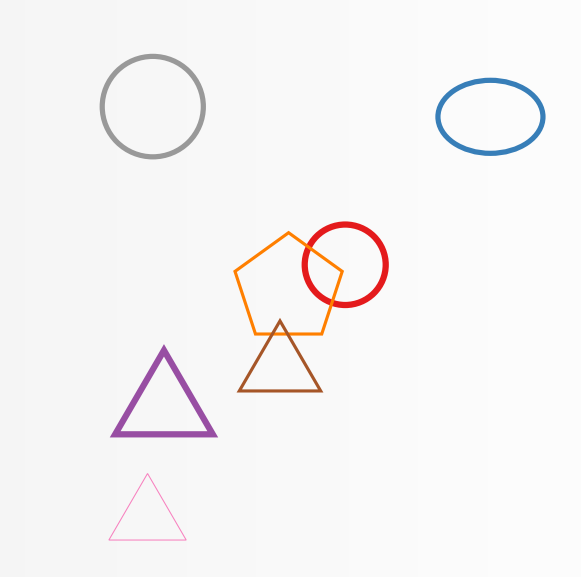[{"shape": "circle", "thickness": 3, "radius": 0.35, "center": [0.594, 0.541]}, {"shape": "oval", "thickness": 2.5, "radius": 0.45, "center": [0.844, 0.797]}, {"shape": "triangle", "thickness": 3, "radius": 0.48, "center": [0.282, 0.296]}, {"shape": "pentagon", "thickness": 1.5, "radius": 0.48, "center": [0.497, 0.499]}, {"shape": "triangle", "thickness": 1.5, "radius": 0.4, "center": [0.482, 0.363]}, {"shape": "triangle", "thickness": 0.5, "radius": 0.38, "center": [0.254, 0.102]}, {"shape": "circle", "thickness": 2.5, "radius": 0.43, "center": [0.263, 0.815]}]